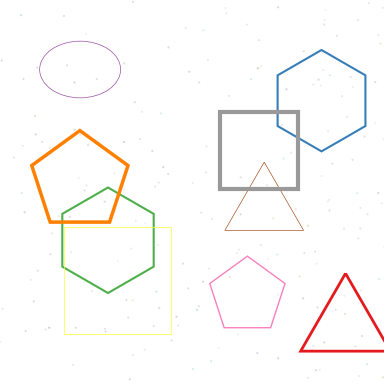[{"shape": "triangle", "thickness": 2, "radius": 0.67, "center": [0.897, 0.155]}, {"shape": "hexagon", "thickness": 1.5, "radius": 0.66, "center": [0.835, 0.738]}, {"shape": "hexagon", "thickness": 1.5, "radius": 0.69, "center": [0.281, 0.376]}, {"shape": "oval", "thickness": 0.5, "radius": 0.53, "center": [0.208, 0.819]}, {"shape": "pentagon", "thickness": 2.5, "radius": 0.66, "center": [0.207, 0.529]}, {"shape": "square", "thickness": 0.5, "radius": 0.69, "center": [0.304, 0.272]}, {"shape": "triangle", "thickness": 0.5, "radius": 0.59, "center": [0.686, 0.461]}, {"shape": "pentagon", "thickness": 1, "radius": 0.51, "center": [0.643, 0.232]}, {"shape": "square", "thickness": 3, "radius": 0.5, "center": [0.673, 0.609]}]